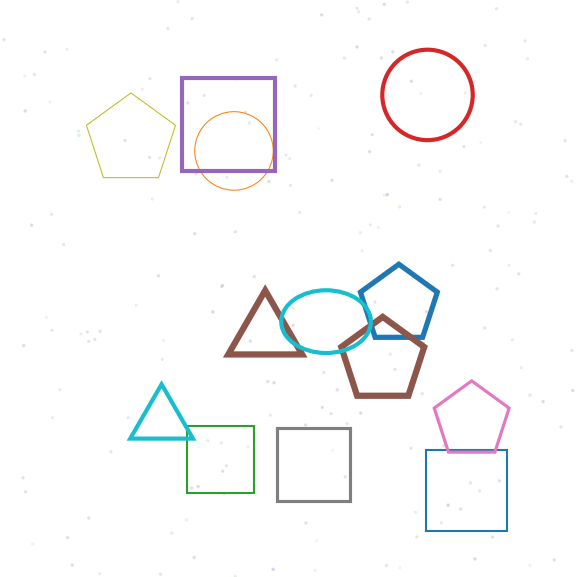[{"shape": "square", "thickness": 1, "radius": 0.35, "center": [0.808, 0.151]}, {"shape": "pentagon", "thickness": 2.5, "radius": 0.35, "center": [0.691, 0.472]}, {"shape": "circle", "thickness": 0.5, "radius": 0.34, "center": [0.405, 0.738]}, {"shape": "square", "thickness": 1, "radius": 0.29, "center": [0.381, 0.204]}, {"shape": "circle", "thickness": 2, "radius": 0.39, "center": [0.74, 0.835]}, {"shape": "square", "thickness": 2, "radius": 0.4, "center": [0.396, 0.784]}, {"shape": "pentagon", "thickness": 3, "radius": 0.38, "center": [0.663, 0.375]}, {"shape": "triangle", "thickness": 3, "radius": 0.37, "center": [0.459, 0.422]}, {"shape": "pentagon", "thickness": 1.5, "radius": 0.34, "center": [0.817, 0.271]}, {"shape": "square", "thickness": 1.5, "radius": 0.32, "center": [0.543, 0.195]}, {"shape": "pentagon", "thickness": 0.5, "radius": 0.41, "center": [0.227, 0.757]}, {"shape": "triangle", "thickness": 2, "radius": 0.31, "center": [0.28, 0.271]}, {"shape": "oval", "thickness": 2, "radius": 0.39, "center": [0.565, 0.442]}]